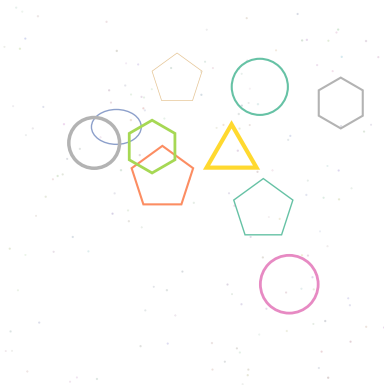[{"shape": "circle", "thickness": 1.5, "radius": 0.36, "center": [0.675, 0.774]}, {"shape": "pentagon", "thickness": 1, "radius": 0.4, "center": [0.684, 0.455]}, {"shape": "pentagon", "thickness": 1.5, "radius": 0.42, "center": [0.422, 0.537]}, {"shape": "oval", "thickness": 1, "radius": 0.32, "center": [0.302, 0.67]}, {"shape": "circle", "thickness": 2, "radius": 0.38, "center": [0.751, 0.262]}, {"shape": "hexagon", "thickness": 2, "radius": 0.34, "center": [0.395, 0.619]}, {"shape": "triangle", "thickness": 3, "radius": 0.37, "center": [0.601, 0.602]}, {"shape": "pentagon", "thickness": 0.5, "radius": 0.34, "center": [0.46, 0.794]}, {"shape": "hexagon", "thickness": 1.5, "radius": 0.33, "center": [0.885, 0.732]}, {"shape": "circle", "thickness": 2.5, "radius": 0.33, "center": [0.245, 0.629]}]